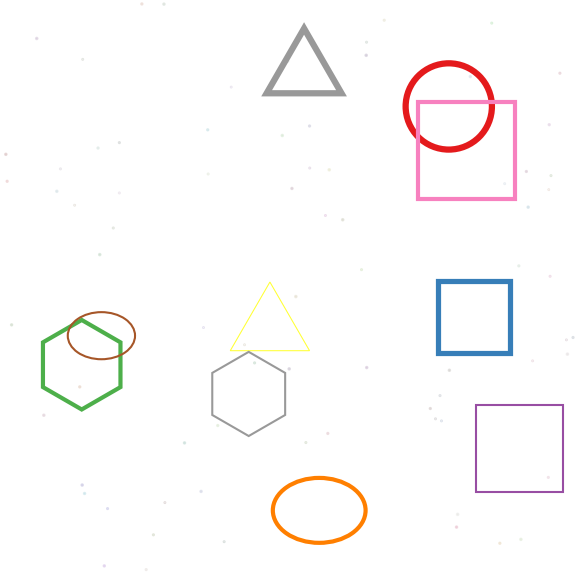[{"shape": "circle", "thickness": 3, "radius": 0.37, "center": [0.777, 0.815]}, {"shape": "square", "thickness": 2.5, "radius": 0.31, "center": [0.82, 0.45]}, {"shape": "hexagon", "thickness": 2, "radius": 0.39, "center": [0.141, 0.368]}, {"shape": "square", "thickness": 1, "radius": 0.38, "center": [0.899, 0.223]}, {"shape": "oval", "thickness": 2, "radius": 0.4, "center": [0.553, 0.115]}, {"shape": "triangle", "thickness": 0.5, "radius": 0.4, "center": [0.467, 0.431]}, {"shape": "oval", "thickness": 1, "radius": 0.29, "center": [0.176, 0.418]}, {"shape": "square", "thickness": 2, "radius": 0.42, "center": [0.808, 0.739]}, {"shape": "hexagon", "thickness": 1, "radius": 0.36, "center": [0.431, 0.317]}, {"shape": "triangle", "thickness": 3, "radius": 0.37, "center": [0.527, 0.875]}]